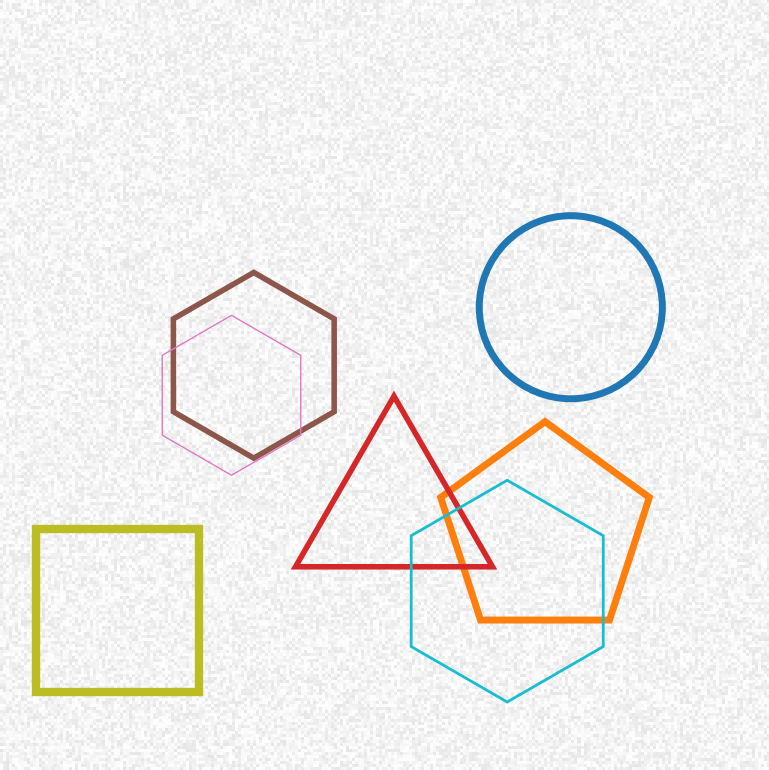[{"shape": "circle", "thickness": 2.5, "radius": 0.59, "center": [0.741, 0.601]}, {"shape": "pentagon", "thickness": 2.5, "radius": 0.71, "center": [0.708, 0.31]}, {"shape": "triangle", "thickness": 2, "radius": 0.74, "center": [0.512, 0.338]}, {"shape": "hexagon", "thickness": 2, "radius": 0.6, "center": [0.33, 0.526]}, {"shape": "hexagon", "thickness": 0.5, "radius": 0.52, "center": [0.301, 0.487]}, {"shape": "square", "thickness": 3, "radius": 0.53, "center": [0.153, 0.207]}, {"shape": "hexagon", "thickness": 1, "radius": 0.72, "center": [0.659, 0.232]}]